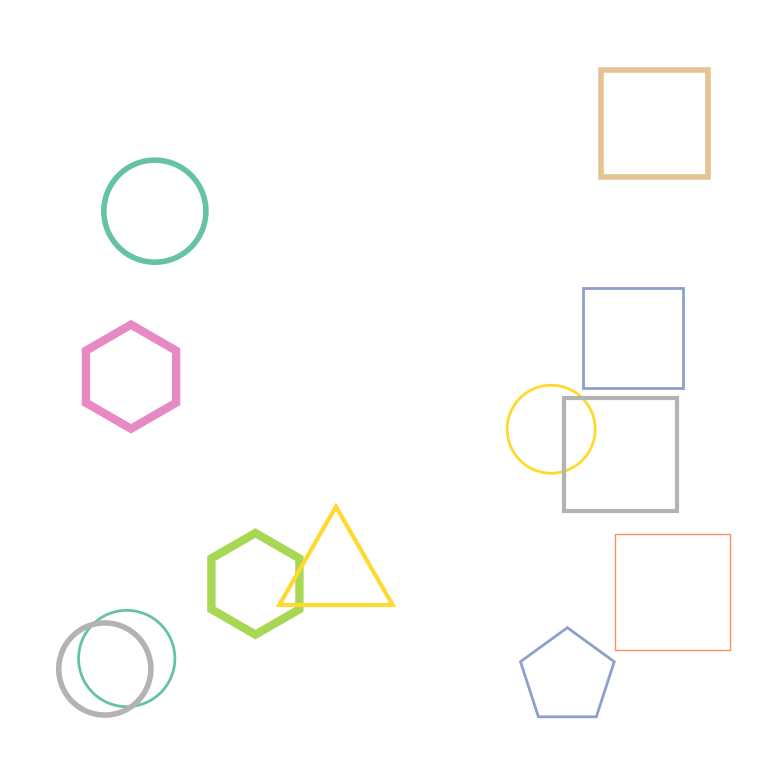[{"shape": "circle", "thickness": 1, "radius": 0.31, "center": [0.165, 0.145]}, {"shape": "circle", "thickness": 2, "radius": 0.33, "center": [0.201, 0.726]}, {"shape": "square", "thickness": 0.5, "radius": 0.37, "center": [0.873, 0.231]}, {"shape": "pentagon", "thickness": 1, "radius": 0.32, "center": [0.737, 0.121]}, {"shape": "square", "thickness": 1, "radius": 0.33, "center": [0.822, 0.561]}, {"shape": "hexagon", "thickness": 3, "radius": 0.34, "center": [0.17, 0.511]}, {"shape": "hexagon", "thickness": 3, "radius": 0.33, "center": [0.332, 0.242]}, {"shape": "circle", "thickness": 1, "radius": 0.29, "center": [0.716, 0.443]}, {"shape": "triangle", "thickness": 1.5, "radius": 0.42, "center": [0.436, 0.257]}, {"shape": "square", "thickness": 2, "radius": 0.35, "center": [0.85, 0.84]}, {"shape": "square", "thickness": 1.5, "radius": 0.37, "center": [0.806, 0.41]}, {"shape": "circle", "thickness": 2, "radius": 0.3, "center": [0.136, 0.131]}]